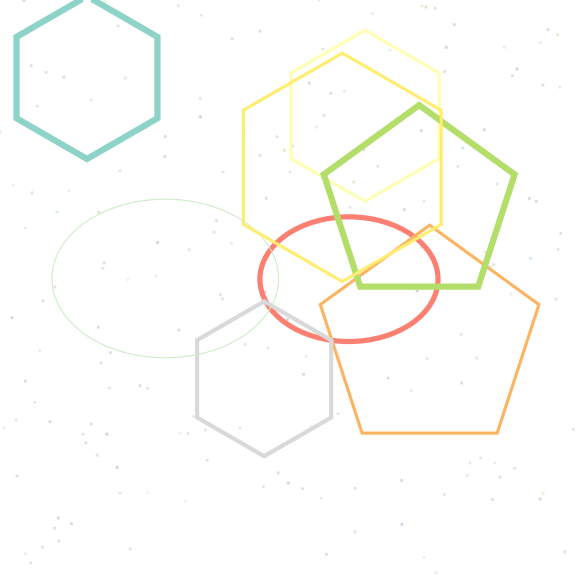[{"shape": "hexagon", "thickness": 3, "radius": 0.7, "center": [0.151, 0.865]}, {"shape": "hexagon", "thickness": 1.5, "radius": 0.74, "center": [0.632, 0.799]}, {"shape": "oval", "thickness": 2.5, "radius": 0.77, "center": [0.604, 0.516]}, {"shape": "pentagon", "thickness": 1.5, "radius": 1.0, "center": [0.744, 0.41]}, {"shape": "pentagon", "thickness": 3, "radius": 0.87, "center": [0.726, 0.643]}, {"shape": "hexagon", "thickness": 2, "radius": 0.67, "center": [0.457, 0.343]}, {"shape": "oval", "thickness": 0.5, "radius": 0.98, "center": [0.286, 0.517]}, {"shape": "hexagon", "thickness": 1.5, "radius": 0.99, "center": [0.593, 0.709]}]